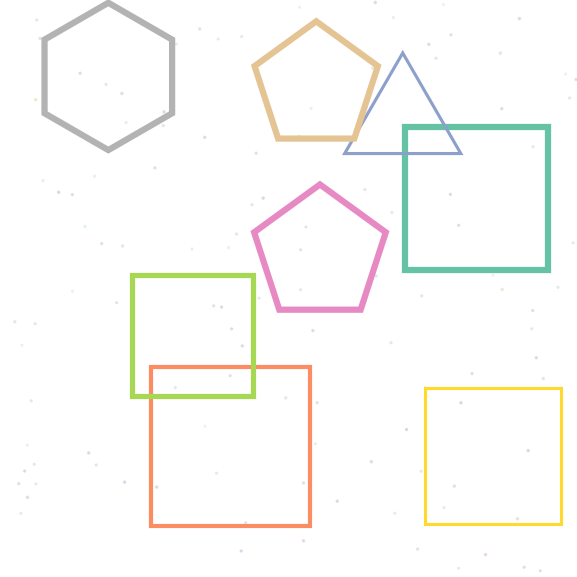[{"shape": "square", "thickness": 3, "radius": 0.62, "center": [0.825, 0.656]}, {"shape": "square", "thickness": 2, "radius": 0.69, "center": [0.399, 0.225]}, {"shape": "triangle", "thickness": 1.5, "radius": 0.58, "center": [0.697, 0.791]}, {"shape": "pentagon", "thickness": 3, "radius": 0.6, "center": [0.554, 0.56]}, {"shape": "square", "thickness": 2.5, "radius": 0.53, "center": [0.333, 0.418]}, {"shape": "square", "thickness": 1.5, "radius": 0.59, "center": [0.854, 0.21]}, {"shape": "pentagon", "thickness": 3, "radius": 0.56, "center": [0.548, 0.85]}, {"shape": "hexagon", "thickness": 3, "radius": 0.64, "center": [0.188, 0.867]}]